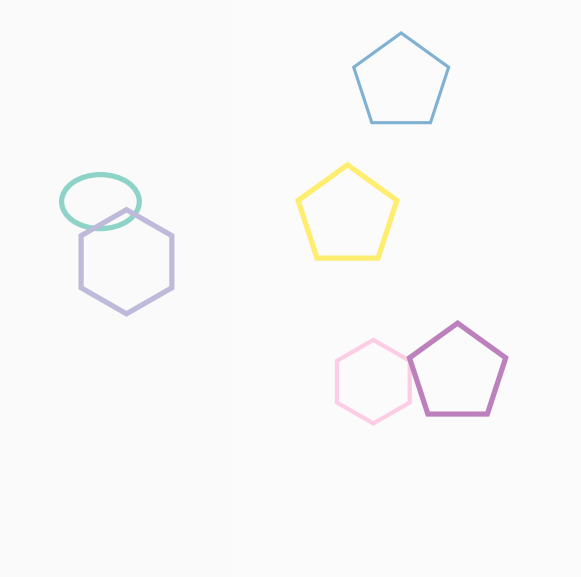[{"shape": "oval", "thickness": 2.5, "radius": 0.33, "center": [0.173, 0.65]}, {"shape": "hexagon", "thickness": 2.5, "radius": 0.45, "center": [0.218, 0.546]}, {"shape": "pentagon", "thickness": 1.5, "radius": 0.43, "center": [0.69, 0.856]}, {"shape": "hexagon", "thickness": 2, "radius": 0.36, "center": [0.642, 0.338]}, {"shape": "pentagon", "thickness": 2.5, "radius": 0.44, "center": [0.787, 0.353]}, {"shape": "pentagon", "thickness": 2.5, "radius": 0.45, "center": [0.598, 0.624]}]